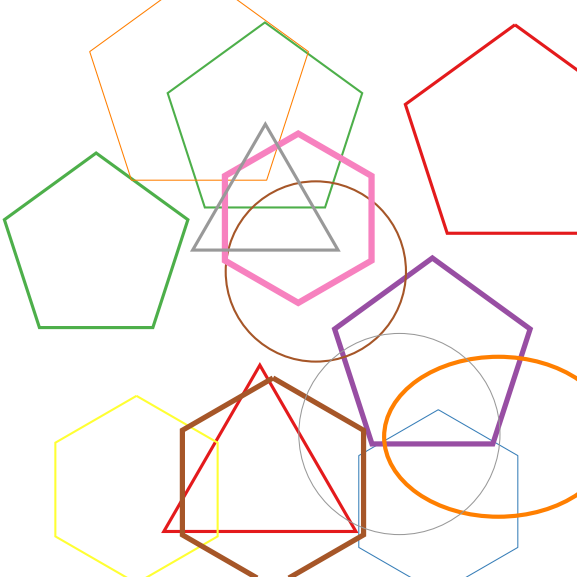[{"shape": "triangle", "thickness": 1.5, "radius": 0.96, "center": [0.45, 0.175]}, {"shape": "pentagon", "thickness": 1.5, "radius": 1.0, "center": [0.892, 0.757]}, {"shape": "hexagon", "thickness": 0.5, "radius": 0.79, "center": [0.759, 0.131]}, {"shape": "pentagon", "thickness": 1, "radius": 0.89, "center": [0.459, 0.783]}, {"shape": "pentagon", "thickness": 1.5, "radius": 0.84, "center": [0.166, 0.567]}, {"shape": "pentagon", "thickness": 2.5, "radius": 0.89, "center": [0.749, 0.374]}, {"shape": "pentagon", "thickness": 0.5, "radius": 1.0, "center": [0.345, 0.848]}, {"shape": "oval", "thickness": 2, "radius": 0.99, "center": [0.863, 0.243]}, {"shape": "hexagon", "thickness": 1, "radius": 0.81, "center": [0.236, 0.151]}, {"shape": "hexagon", "thickness": 2.5, "radius": 0.91, "center": [0.473, 0.164]}, {"shape": "circle", "thickness": 1, "radius": 0.78, "center": [0.547, 0.529]}, {"shape": "hexagon", "thickness": 3, "radius": 0.73, "center": [0.516, 0.621]}, {"shape": "circle", "thickness": 0.5, "radius": 0.87, "center": [0.692, 0.248]}, {"shape": "triangle", "thickness": 1.5, "radius": 0.73, "center": [0.459, 0.639]}]